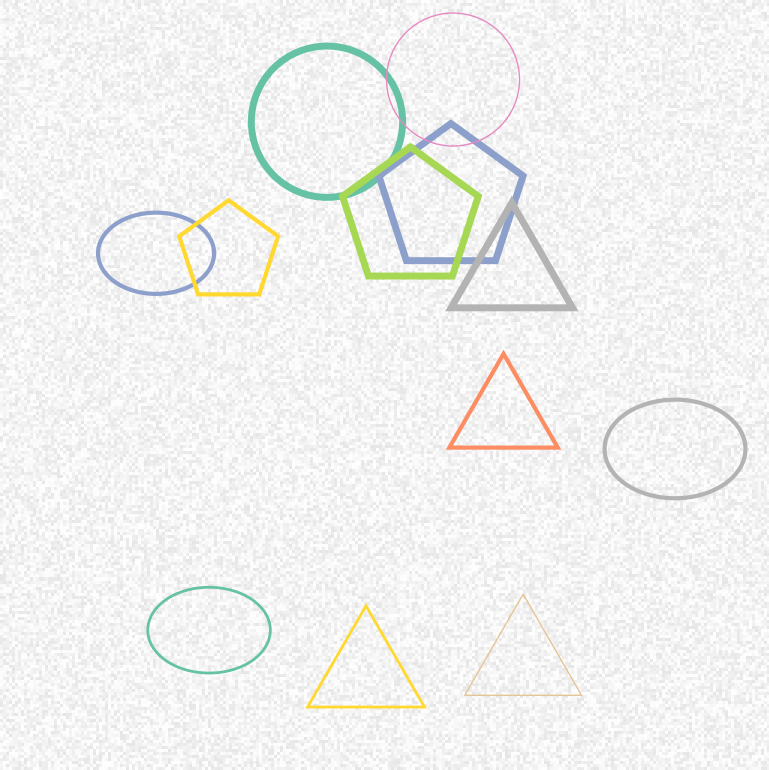[{"shape": "circle", "thickness": 2.5, "radius": 0.49, "center": [0.425, 0.842]}, {"shape": "oval", "thickness": 1, "radius": 0.4, "center": [0.271, 0.182]}, {"shape": "triangle", "thickness": 1.5, "radius": 0.41, "center": [0.654, 0.459]}, {"shape": "pentagon", "thickness": 2.5, "radius": 0.49, "center": [0.586, 0.741]}, {"shape": "oval", "thickness": 1.5, "radius": 0.38, "center": [0.203, 0.671]}, {"shape": "circle", "thickness": 0.5, "radius": 0.43, "center": [0.588, 0.897]}, {"shape": "pentagon", "thickness": 2.5, "radius": 0.46, "center": [0.533, 0.716]}, {"shape": "pentagon", "thickness": 1.5, "radius": 0.34, "center": [0.297, 0.672]}, {"shape": "triangle", "thickness": 1, "radius": 0.44, "center": [0.475, 0.126]}, {"shape": "triangle", "thickness": 0.5, "radius": 0.44, "center": [0.679, 0.141]}, {"shape": "triangle", "thickness": 2.5, "radius": 0.46, "center": [0.665, 0.646]}, {"shape": "oval", "thickness": 1.5, "radius": 0.46, "center": [0.877, 0.417]}]